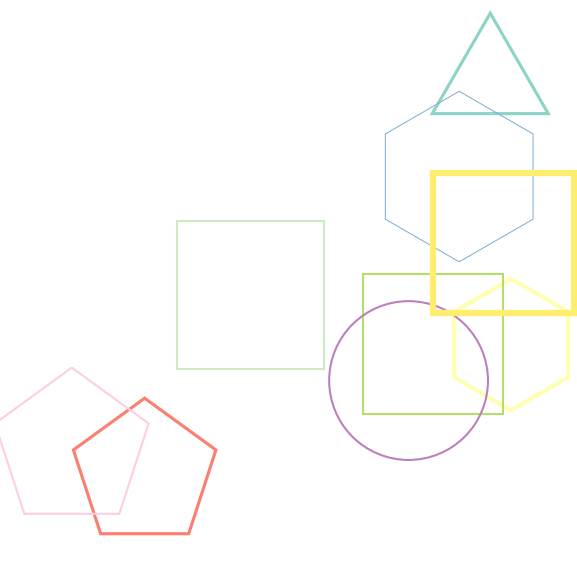[{"shape": "triangle", "thickness": 1.5, "radius": 0.58, "center": [0.849, 0.86]}, {"shape": "hexagon", "thickness": 2, "radius": 0.57, "center": [0.885, 0.403]}, {"shape": "pentagon", "thickness": 1.5, "radius": 0.65, "center": [0.251, 0.18]}, {"shape": "hexagon", "thickness": 0.5, "radius": 0.74, "center": [0.795, 0.693]}, {"shape": "square", "thickness": 1, "radius": 0.61, "center": [0.75, 0.403]}, {"shape": "pentagon", "thickness": 1, "radius": 0.7, "center": [0.124, 0.223]}, {"shape": "circle", "thickness": 1, "radius": 0.69, "center": [0.707, 0.34]}, {"shape": "square", "thickness": 1, "radius": 0.64, "center": [0.433, 0.488]}, {"shape": "square", "thickness": 3, "radius": 0.61, "center": [0.872, 0.578]}]